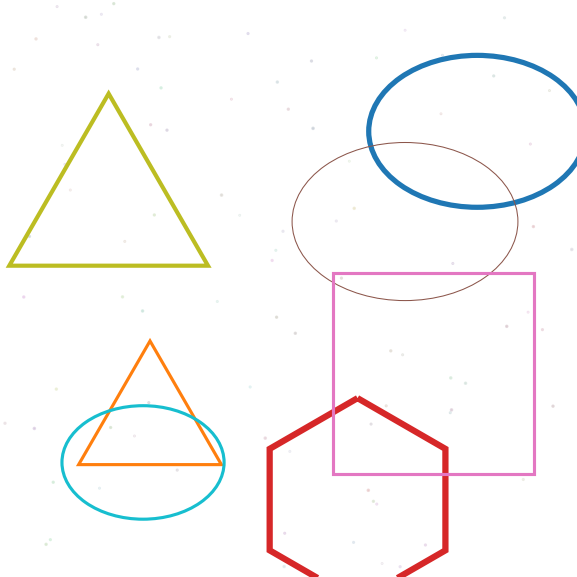[{"shape": "oval", "thickness": 2.5, "radius": 0.94, "center": [0.826, 0.772]}, {"shape": "triangle", "thickness": 1.5, "radius": 0.71, "center": [0.26, 0.266]}, {"shape": "hexagon", "thickness": 3, "radius": 0.88, "center": [0.619, 0.134]}, {"shape": "oval", "thickness": 0.5, "radius": 0.98, "center": [0.701, 0.616]}, {"shape": "square", "thickness": 1.5, "radius": 0.87, "center": [0.751, 0.353]}, {"shape": "triangle", "thickness": 2, "radius": 0.99, "center": [0.188, 0.638]}, {"shape": "oval", "thickness": 1.5, "radius": 0.7, "center": [0.248, 0.198]}]